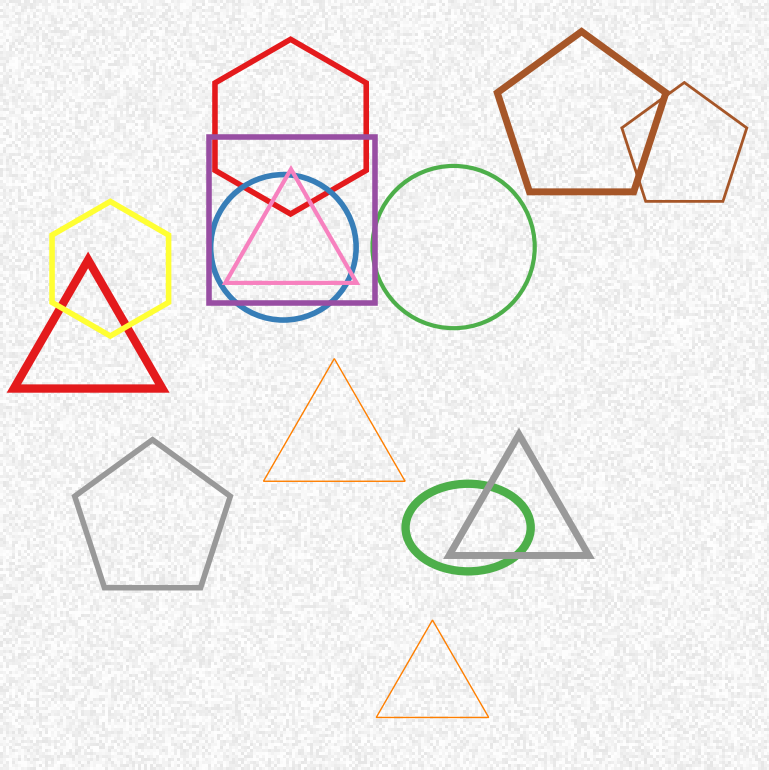[{"shape": "triangle", "thickness": 3, "radius": 0.56, "center": [0.114, 0.551]}, {"shape": "hexagon", "thickness": 2, "radius": 0.57, "center": [0.377, 0.836]}, {"shape": "circle", "thickness": 2, "radius": 0.47, "center": [0.368, 0.679]}, {"shape": "circle", "thickness": 1.5, "radius": 0.53, "center": [0.589, 0.679]}, {"shape": "oval", "thickness": 3, "radius": 0.41, "center": [0.608, 0.315]}, {"shape": "square", "thickness": 2, "radius": 0.54, "center": [0.379, 0.714]}, {"shape": "triangle", "thickness": 0.5, "radius": 0.42, "center": [0.562, 0.11]}, {"shape": "triangle", "thickness": 0.5, "radius": 0.53, "center": [0.434, 0.428]}, {"shape": "hexagon", "thickness": 2, "radius": 0.44, "center": [0.143, 0.651]}, {"shape": "pentagon", "thickness": 1, "radius": 0.43, "center": [0.889, 0.808]}, {"shape": "pentagon", "thickness": 2.5, "radius": 0.58, "center": [0.755, 0.844]}, {"shape": "triangle", "thickness": 1.5, "radius": 0.49, "center": [0.378, 0.682]}, {"shape": "triangle", "thickness": 2.5, "radius": 0.52, "center": [0.674, 0.331]}, {"shape": "pentagon", "thickness": 2, "radius": 0.53, "center": [0.198, 0.323]}]